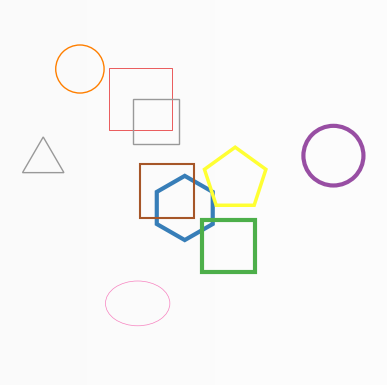[{"shape": "square", "thickness": 0.5, "radius": 0.4, "center": [0.362, 0.742]}, {"shape": "hexagon", "thickness": 3, "radius": 0.42, "center": [0.477, 0.46]}, {"shape": "square", "thickness": 3, "radius": 0.34, "center": [0.589, 0.361]}, {"shape": "circle", "thickness": 3, "radius": 0.39, "center": [0.86, 0.596]}, {"shape": "circle", "thickness": 1, "radius": 0.31, "center": [0.206, 0.821]}, {"shape": "pentagon", "thickness": 2.5, "radius": 0.42, "center": [0.607, 0.534]}, {"shape": "square", "thickness": 1.5, "radius": 0.35, "center": [0.43, 0.505]}, {"shape": "oval", "thickness": 0.5, "radius": 0.42, "center": [0.355, 0.212]}, {"shape": "square", "thickness": 1, "radius": 0.3, "center": [0.402, 0.685]}, {"shape": "triangle", "thickness": 1, "radius": 0.31, "center": [0.112, 0.582]}]